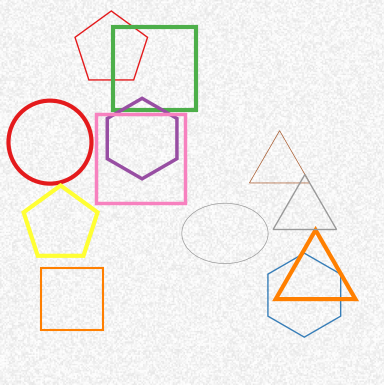[{"shape": "circle", "thickness": 3, "radius": 0.54, "center": [0.13, 0.631]}, {"shape": "pentagon", "thickness": 1, "radius": 0.5, "center": [0.289, 0.872]}, {"shape": "hexagon", "thickness": 1, "radius": 0.55, "center": [0.79, 0.233]}, {"shape": "square", "thickness": 3, "radius": 0.54, "center": [0.402, 0.821]}, {"shape": "hexagon", "thickness": 2.5, "radius": 0.52, "center": [0.369, 0.64]}, {"shape": "square", "thickness": 1.5, "radius": 0.4, "center": [0.187, 0.223]}, {"shape": "triangle", "thickness": 3, "radius": 0.6, "center": [0.82, 0.283]}, {"shape": "pentagon", "thickness": 3, "radius": 0.5, "center": [0.157, 0.417]}, {"shape": "triangle", "thickness": 0.5, "radius": 0.45, "center": [0.726, 0.57]}, {"shape": "square", "thickness": 2.5, "radius": 0.58, "center": [0.366, 0.588]}, {"shape": "oval", "thickness": 0.5, "radius": 0.56, "center": [0.584, 0.394]}, {"shape": "triangle", "thickness": 1, "radius": 0.48, "center": [0.792, 0.451]}]